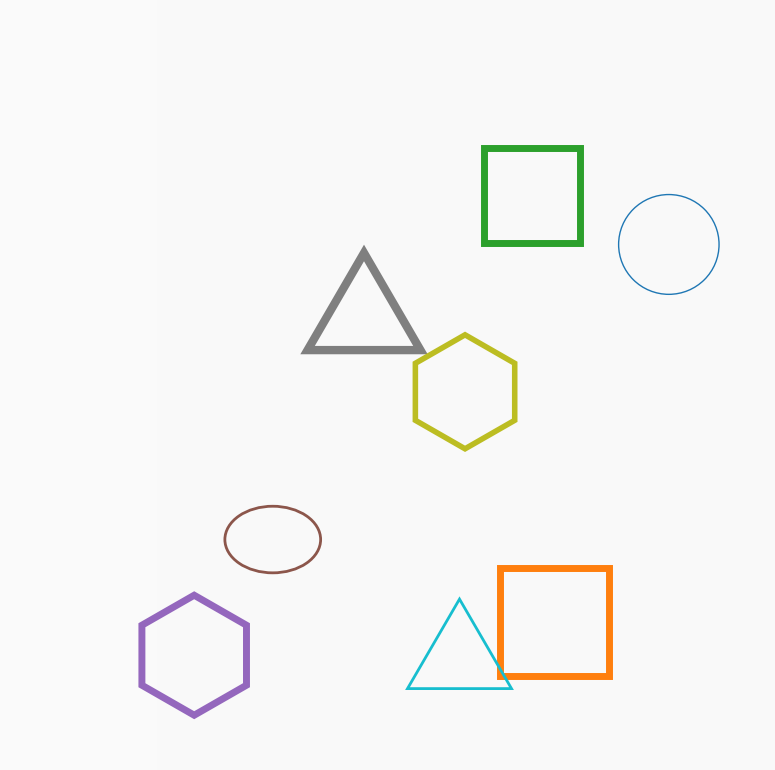[{"shape": "circle", "thickness": 0.5, "radius": 0.32, "center": [0.863, 0.683]}, {"shape": "square", "thickness": 2.5, "radius": 0.35, "center": [0.715, 0.193]}, {"shape": "square", "thickness": 2.5, "radius": 0.31, "center": [0.686, 0.746]}, {"shape": "hexagon", "thickness": 2.5, "radius": 0.39, "center": [0.251, 0.149]}, {"shape": "oval", "thickness": 1, "radius": 0.31, "center": [0.352, 0.299]}, {"shape": "triangle", "thickness": 3, "radius": 0.42, "center": [0.47, 0.587]}, {"shape": "hexagon", "thickness": 2, "radius": 0.37, "center": [0.6, 0.491]}, {"shape": "triangle", "thickness": 1, "radius": 0.39, "center": [0.593, 0.144]}]